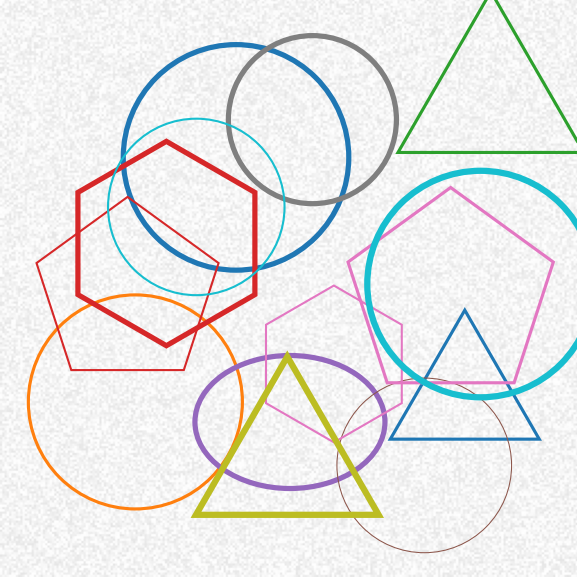[{"shape": "triangle", "thickness": 1.5, "radius": 0.74, "center": [0.805, 0.313]}, {"shape": "circle", "thickness": 2.5, "radius": 0.98, "center": [0.409, 0.727]}, {"shape": "circle", "thickness": 1.5, "radius": 0.93, "center": [0.234, 0.303]}, {"shape": "triangle", "thickness": 1.5, "radius": 0.93, "center": [0.85, 0.828]}, {"shape": "hexagon", "thickness": 2.5, "radius": 0.88, "center": [0.288, 0.577]}, {"shape": "pentagon", "thickness": 1, "radius": 0.83, "center": [0.221, 0.492]}, {"shape": "oval", "thickness": 2.5, "radius": 0.82, "center": [0.502, 0.268]}, {"shape": "circle", "thickness": 0.5, "radius": 0.76, "center": [0.735, 0.193]}, {"shape": "pentagon", "thickness": 1.5, "radius": 0.93, "center": [0.78, 0.488]}, {"shape": "hexagon", "thickness": 1, "radius": 0.68, "center": [0.578, 0.369]}, {"shape": "circle", "thickness": 2.5, "radius": 0.73, "center": [0.541, 0.792]}, {"shape": "triangle", "thickness": 3, "radius": 0.91, "center": [0.498, 0.199]}, {"shape": "circle", "thickness": 1, "radius": 0.76, "center": [0.34, 0.641]}, {"shape": "circle", "thickness": 3, "radius": 0.98, "center": [0.832, 0.507]}]